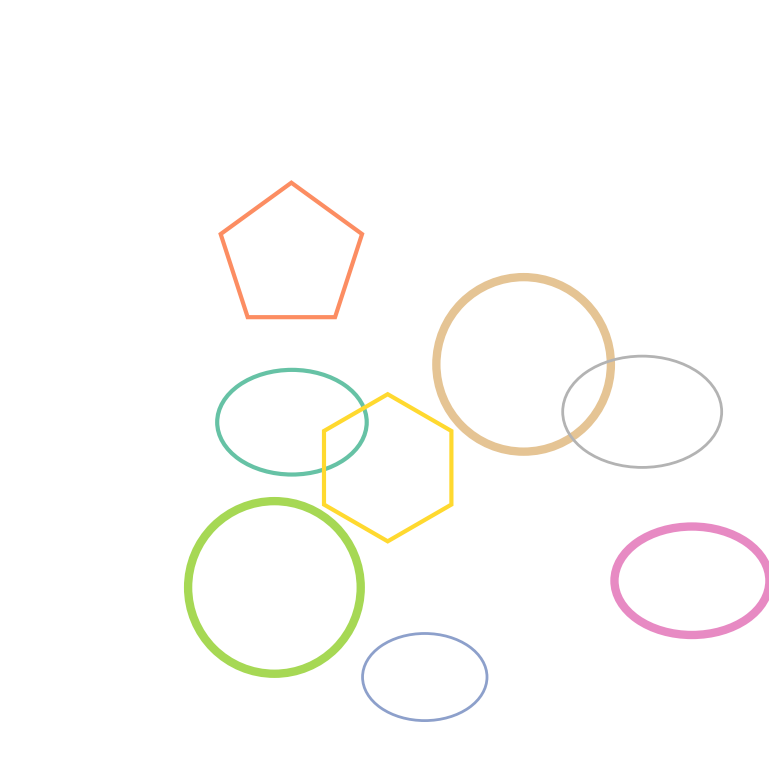[{"shape": "oval", "thickness": 1.5, "radius": 0.49, "center": [0.379, 0.452]}, {"shape": "pentagon", "thickness": 1.5, "radius": 0.48, "center": [0.378, 0.666]}, {"shape": "oval", "thickness": 1, "radius": 0.4, "center": [0.552, 0.121]}, {"shape": "oval", "thickness": 3, "radius": 0.5, "center": [0.899, 0.246]}, {"shape": "circle", "thickness": 3, "radius": 0.56, "center": [0.356, 0.237]}, {"shape": "hexagon", "thickness": 1.5, "radius": 0.48, "center": [0.504, 0.393]}, {"shape": "circle", "thickness": 3, "radius": 0.57, "center": [0.68, 0.527]}, {"shape": "oval", "thickness": 1, "radius": 0.52, "center": [0.834, 0.465]}]